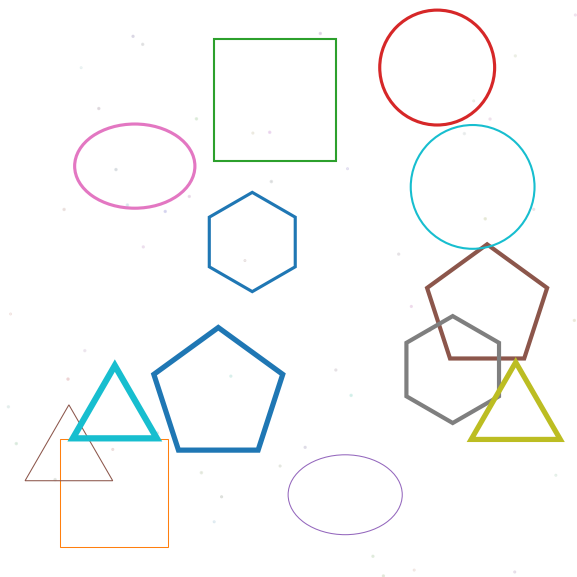[{"shape": "pentagon", "thickness": 2.5, "radius": 0.59, "center": [0.378, 0.315]}, {"shape": "hexagon", "thickness": 1.5, "radius": 0.43, "center": [0.437, 0.58]}, {"shape": "square", "thickness": 0.5, "radius": 0.47, "center": [0.197, 0.145]}, {"shape": "square", "thickness": 1, "radius": 0.53, "center": [0.477, 0.825]}, {"shape": "circle", "thickness": 1.5, "radius": 0.5, "center": [0.757, 0.882]}, {"shape": "oval", "thickness": 0.5, "radius": 0.49, "center": [0.598, 0.142]}, {"shape": "triangle", "thickness": 0.5, "radius": 0.44, "center": [0.119, 0.211]}, {"shape": "pentagon", "thickness": 2, "radius": 0.55, "center": [0.843, 0.467]}, {"shape": "oval", "thickness": 1.5, "radius": 0.52, "center": [0.233, 0.711]}, {"shape": "hexagon", "thickness": 2, "radius": 0.46, "center": [0.784, 0.359]}, {"shape": "triangle", "thickness": 2.5, "radius": 0.45, "center": [0.893, 0.283]}, {"shape": "circle", "thickness": 1, "radius": 0.54, "center": [0.818, 0.675]}, {"shape": "triangle", "thickness": 3, "radius": 0.42, "center": [0.199, 0.282]}]